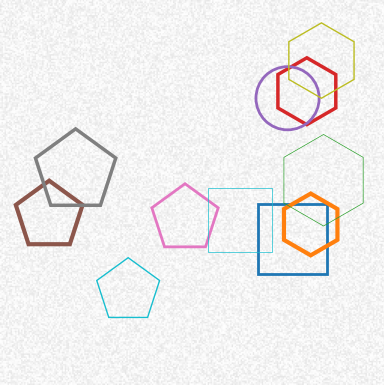[{"shape": "square", "thickness": 2, "radius": 0.45, "center": [0.76, 0.379]}, {"shape": "hexagon", "thickness": 3, "radius": 0.4, "center": [0.807, 0.417]}, {"shape": "hexagon", "thickness": 0.5, "radius": 0.59, "center": [0.84, 0.532]}, {"shape": "hexagon", "thickness": 2.5, "radius": 0.43, "center": [0.797, 0.763]}, {"shape": "circle", "thickness": 2, "radius": 0.41, "center": [0.747, 0.745]}, {"shape": "pentagon", "thickness": 3, "radius": 0.46, "center": [0.128, 0.439]}, {"shape": "pentagon", "thickness": 2, "radius": 0.45, "center": [0.481, 0.432]}, {"shape": "pentagon", "thickness": 2.5, "radius": 0.55, "center": [0.196, 0.556]}, {"shape": "hexagon", "thickness": 1, "radius": 0.49, "center": [0.835, 0.843]}, {"shape": "pentagon", "thickness": 1, "radius": 0.43, "center": [0.333, 0.245]}, {"shape": "square", "thickness": 0.5, "radius": 0.41, "center": [0.623, 0.428]}]